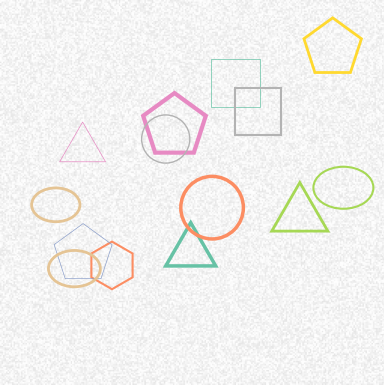[{"shape": "triangle", "thickness": 2.5, "radius": 0.37, "center": [0.495, 0.347]}, {"shape": "square", "thickness": 0.5, "radius": 0.31, "center": [0.612, 0.784]}, {"shape": "hexagon", "thickness": 1.5, "radius": 0.31, "center": [0.291, 0.311]}, {"shape": "circle", "thickness": 2.5, "radius": 0.41, "center": [0.551, 0.461]}, {"shape": "pentagon", "thickness": 0.5, "radius": 0.4, "center": [0.216, 0.34]}, {"shape": "pentagon", "thickness": 3, "radius": 0.43, "center": [0.453, 0.673]}, {"shape": "triangle", "thickness": 0.5, "radius": 0.34, "center": [0.215, 0.614]}, {"shape": "triangle", "thickness": 2, "radius": 0.42, "center": [0.779, 0.442]}, {"shape": "oval", "thickness": 1.5, "radius": 0.39, "center": [0.892, 0.512]}, {"shape": "pentagon", "thickness": 2, "radius": 0.39, "center": [0.864, 0.875]}, {"shape": "oval", "thickness": 2, "radius": 0.31, "center": [0.145, 0.468]}, {"shape": "oval", "thickness": 2, "radius": 0.34, "center": [0.193, 0.302]}, {"shape": "circle", "thickness": 1, "radius": 0.31, "center": [0.43, 0.639]}, {"shape": "square", "thickness": 1.5, "radius": 0.3, "center": [0.669, 0.711]}]